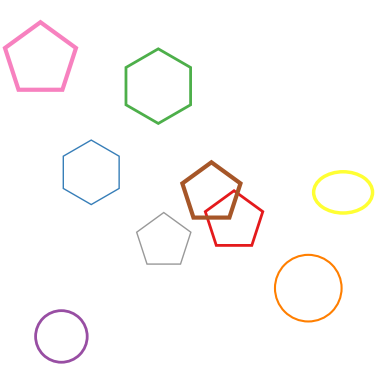[{"shape": "pentagon", "thickness": 2, "radius": 0.39, "center": [0.608, 0.426]}, {"shape": "hexagon", "thickness": 1, "radius": 0.42, "center": [0.237, 0.552]}, {"shape": "hexagon", "thickness": 2, "radius": 0.48, "center": [0.411, 0.776]}, {"shape": "circle", "thickness": 2, "radius": 0.34, "center": [0.159, 0.126]}, {"shape": "circle", "thickness": 1.5, "radius": 0.43, "center": [0.801, 0.252]}, {"shape": "oval", "thickness": 2.5, "radius": 0.38, "center": [0.891, 0.5]}, {"shape": "pentagon", "thickness": 3, "radius": 0.4, "center": [0.549, 0.499]}, {"shape": "pentagon", "thickness": 3, "radius": 0.48, "center": [0.105, 0.845]}, {"shape": "pentagon", "thickness": 1, "radius": 0.37, "center": [0.425, 0.374]}]